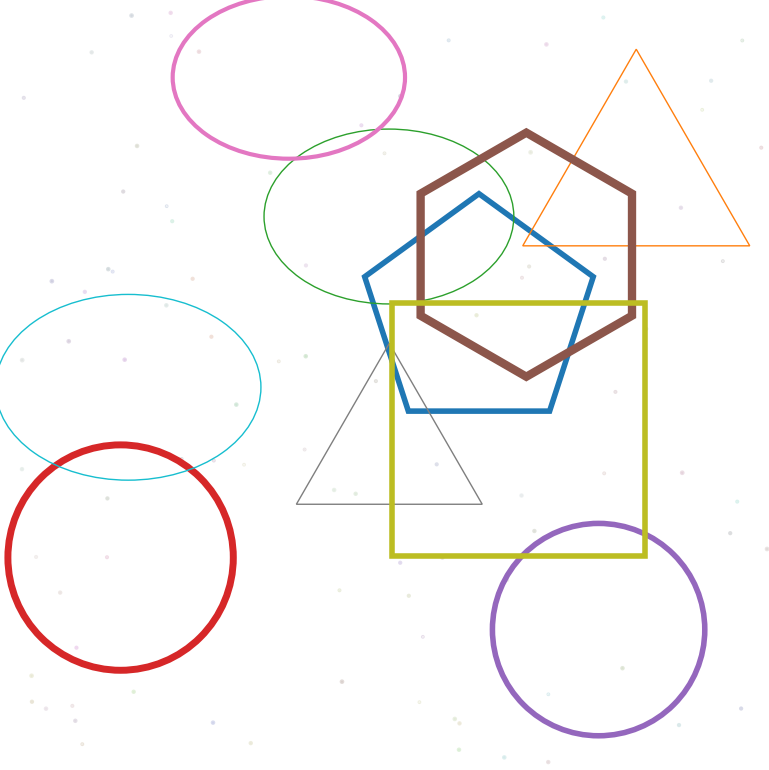[{"shape": "pentagon", "thickness": 2, "radius": 0.78, "center": [0.622, 0.592]}, {"shape": "triangle", "thickness": 0.5, "radius": 0.85, "center": [0.826, 0.766]}, {"shape": "oval", "thickness": 0.5, "radius": 0.81, "center": [0.505, 0.719]}, {"shape": "circle", "thickness": 2.5, "radius": 0.73, "center": [0.157, 0.276]}, {"shape": "circle", "thickness": 2, "radius": 0.69, "center": [0.777, 0.182]}, {"shape": "hexagon", "thickness": 3, "radius": 0.79, "center": [0.684, 0.669]}, {"shape": "oval", "thickness": 1.5, "radius": 0.75, "center": [0.375, 0.9]}, {"shape": "triangle", "thickness": 0.5, "radius": 0.7, "center": [0.506, 0.415]}, {"shape": "square", "thickness": 2, "radius": 0.82, "center": [0.674, 0.443]}, {"shape": "oval", "thickness": 0.5, "radius": 0.86, "center": [0.167, 0.497]}]